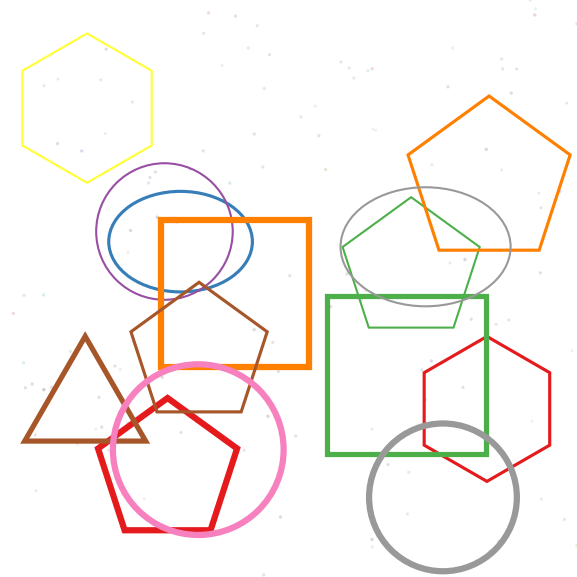[{"shape": "hexagon", "thickness": 1.5, "radius": 0.63, "center": [0.843, 0.291]}, {"shape": "pentagon", "thickness": 3, "radius": 0.63, "center": [0.29, 0.183]}, {"shape": "oval", "thickness": 1.5, "radius": 0.62, "center": [0.313, 0.581]}, {"shape": "square", "thickness": 2.5, "radius": 0.68, "center": [0.704, 0.349]}, {"shape": "pentagon", "thickness": 1, "radius": 0.62, "center": [0.712, 0.533]}, {"shape": "circle", "thickness": 1, "radius": 0.59, "center": [0.285, 0.598]}, {"shape": "pentagon", "thickness": 1.5, "radius": 0.74, "center": [0.847, 0.685]}, {"shape": "square", "thickness": 3, "radius": 0.64, "center": [0.407, 0.491]}, {"shape": "hexagon", "thickness": 1, "radius": 0.65, "center": [0.151, 0.812]}, {"shape": "triangle", "thickness": 2.5, "radius": 0.6, "center": [0.148, 0.296]}, {"shape": "pentagon", "thickness": 1.5, "radius": 0.62, "center": [0.345, 0.386]}, {"shape": "circle", "thickness": 3, "radius": 0.74, "center": [0.343, 0.221]}, {"shape": "oval", "thickness": 1, "radius": 0.74, "center": [0.737, 0.572]}, {"shape": "circle", "thickness": 3, "radius": 0.64, "center": [0.767, 0.138]}]